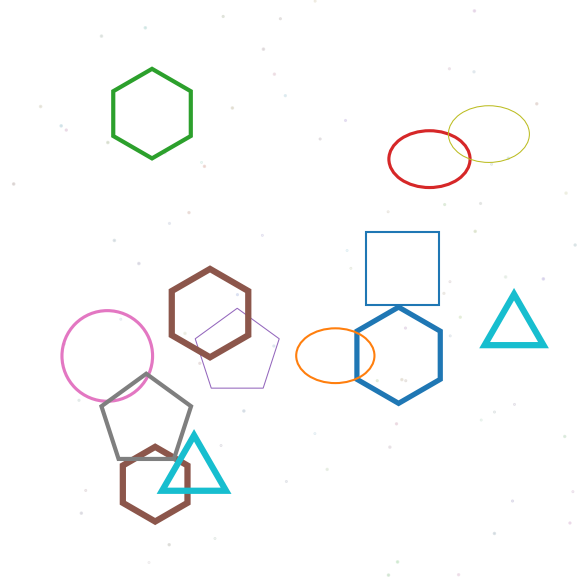[{"shape": "square", "thickness": 1, "radius": 0.32, "center": [0.697, 0.534]}, {"shape": "hexagon", "thickness": 2.5, "radius": 0.42, "center": [0.69, 0.384]}, {"shape": "oval", "thickness": 1, "radius": 0.34, "center": [0.581, 0.383]}, {"shape": "hexagon", "thickness": 2, "radius": 0.39, "center": [0.263, 0.802]}, {"shape": "oval", "thickness": 1.5, "radius": 0.35, "center": [0.744, 0.724]}, {"shape": "pentagon", "thickness": 0.5, "radius": 0.38, "center": [0.411, 0.389]}, {"shape": "hexagon", "thickness": 3, "radius": 0.32, "center": [0.269, 0.161]}, {"shape": "hexagon", "thickness": 3, "radius": 0.38, "center": [0.364, 0.457]}, {"shape": "circle", "thickness": 1.5, "radius": 0.39, "center": [0.186, 0.383]}, {"shape": "pentagon", "thickness": 2, "radius": 0.41, "center": [0.253, 0.27]}, {"shape": "oval", "thickness": 0.5, "radius": 0.35, "center": [0.847, 0.767]}, {"shape": "triangle", "thickness": 3, "radius": 0.29, "center": [0.89, 0.431]}, {"shape": "triangle", "thickness": 3, "radius": 0.32, "center": [0.336, 0.181]}]